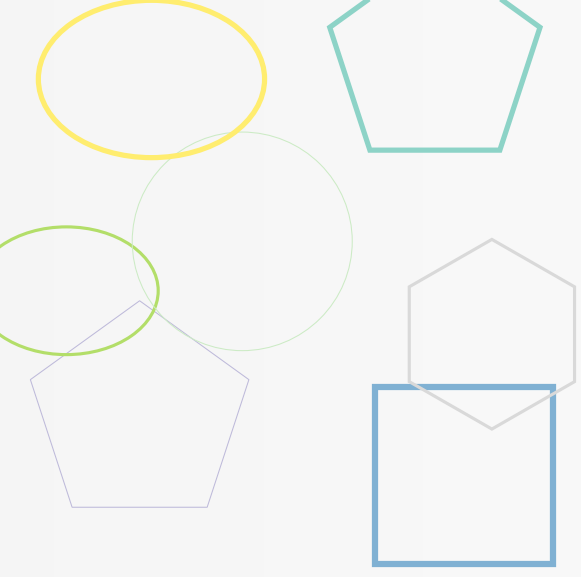[{"shape": "pentagon", "thickness": 2.5, "radius": 0.95, "center": [0.748, 0.893]}, {"shape": "pentagon", "thickness": 0.5, "radius": 0.99, "center": [0.24, 0.281]}, {"shape": "square", "thickness": 3, "radius": 0.77, "center": [0.798, 0.175]}, {"shape": "oval", "thickness": 1.5, "radius": 0.79, "center": [0.114, 0.496]}, {"shape": "hexagon", "thickness": 1.5, "radius": 0.82, "center": [0.846, 0.42]}, {"shape": "circle", "thickness": 0.5, "radius": 0.95, "center": [0.417, 0.581]}, {"shape": "oval", "thickness": 2.5, "radius": 0.97, "center": [0.261, 0.862]}]